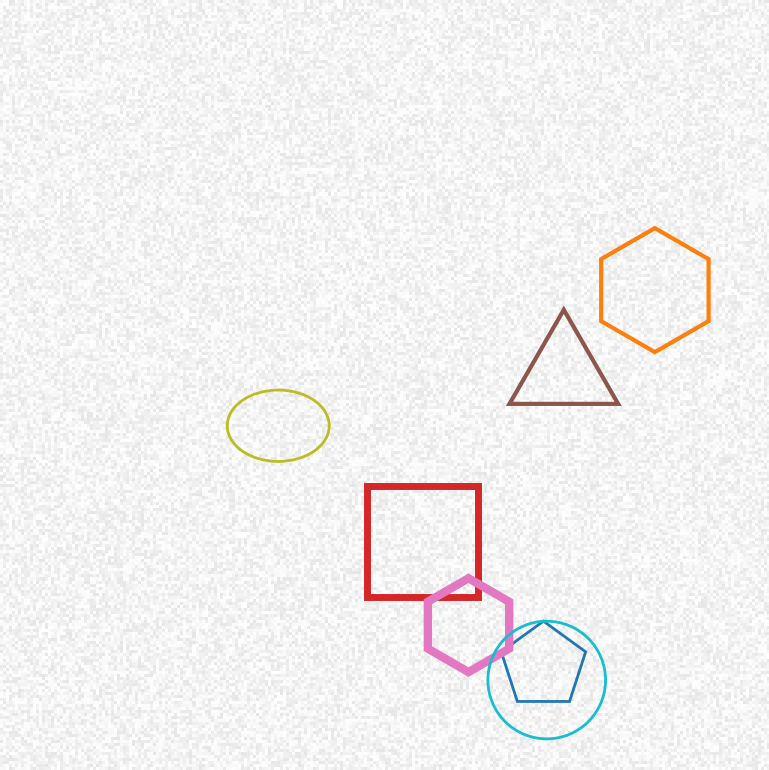[{"shape": "pentagon", "thickness": 1, "radius": 0.29, "center": [0.706, 0.136]}, {"shape": "hexagon", "thickness": 1.5, "radius": 0.4, "center": [0.85, 0.623]}, {"shape": "square", "thickness": 2.5, "radius": 0.36, "center": [0.549, 0.296]}, {"shape": "triangle", "thickness": 1.5, "radius": 0.41, "center": [0.732, 0.516]}, {"shape": "hexagon", "thickness": 3, "radius": 0.3, "center": [0.608, 0.188]}, {"shape": "oval", "thickness": 1, "radius": 0.33, "center": [0.361, 0.447]}, {"shape": "circle", "thickness": 1, "radius": 0.38, "center": [0.71, 0.117]}]